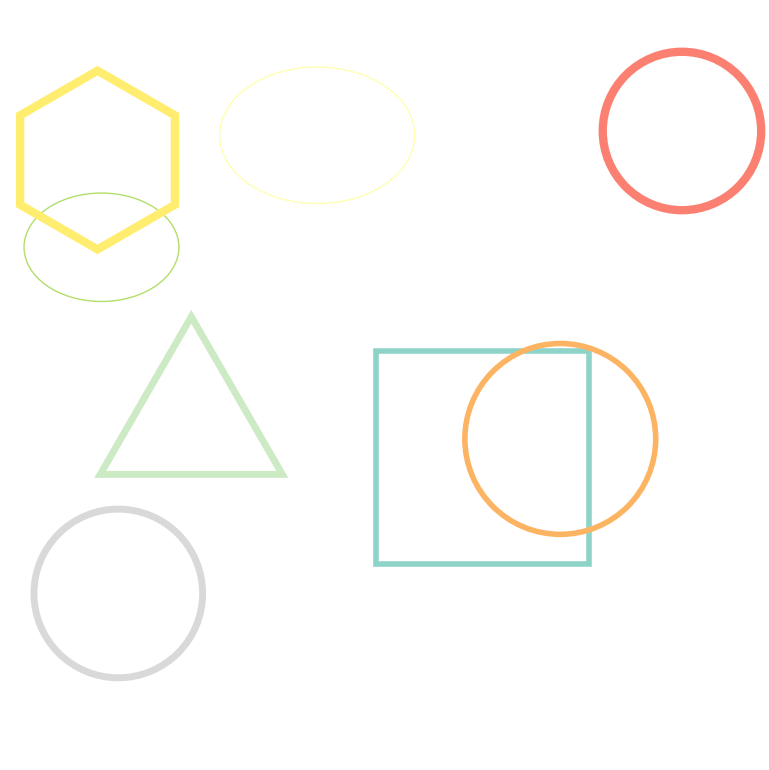[{"shape": "square", "thickness": 2, "radius": 0.69, "center": [0.627, 0.406]}, {"shape": "oval", "thickness": 0.5, "radius": 0.63, "center": [0.412, 0.824]}, {"shape": "circle", "thickness": 3, "radius": 0.51, "center": [0.886, 0.83]}, {"shape": "circle", "thickness": 2, "radius": 0.62, "center": [0.728, 0.43]}, {"shape": "oval", "thickness": 0.5, "radius": 0.5, "center": [0.132, 0.679]}, {"shape": "circle", "thickness": 2.5, "radius": 0.55, "center": [0.154, 0.229]}, {"shape": "triangle", "thickness": 2.5, "radius": 0.68, "center": [0.248, 0.452]}, {"shape": "hexagon", "thickness": 3, "radius": 0.58, "center": [0.127, 0.792]}]